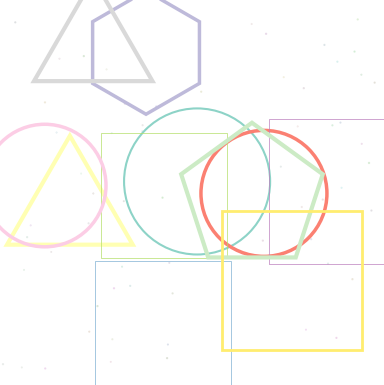[{"shape": "circle", "thickness": 1.5, "radius": 0.95, "center": [0.512, 0.529]}, {"shape": "triangle", "thickness": 3, "radius": 0.94, "center": [0.182, 0.459]}, {"shape": "hexagon", "thickness": 2.5, "radius": 0.8, "center": [0.379, 0.863]}, {"shape": "circle", "thickness": 2.5, "radius": 0.82, "center": [0.686, 0.498]}, {"shape": "square", "thickness": 0.5, "radius": 0.89, "center": [0.424, 0.145]}, {"shape": "square", "thickness": 0.5, "radius": 0.81, "center": [0.427, 0.492]}, {"shape": "circle", "thickness": 2.5, "radius": 0.8, "center": [0.116, 0.518]}, {"shape": "triangle", "thickness": 3, "radius": 0.89, "center": [0.242, 0.878]}, {"shape": "square", "thickness": 0.5, "radius": 0.94, "center": [0.887, 0.503]}, {"shape": "pentagon", "thickness": 3, "radius": 0.97, "center": [0.654, 0.488]}, {"shape": "square", "thickness": 2, "radius": 0.91, "center": [0.759, 0.271]}]